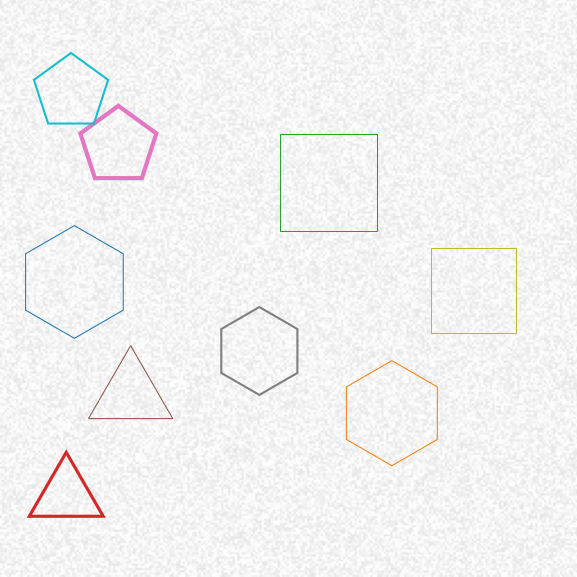[{"shape": "hexagon", "thickness": 0.5, "radius": 0.49, "center": [0.129, 0.511]}, {"shape": "hexagon", "thickness": 0.5, "radius": 0.45, "center": [0.679, 0.284]}, {"shape": "square", "thickness": 0.5, "radius": 0.42, "center": [0.569, 0.683]}, {"shape": "triangle", "thickness": 1.5, "radius": 0.37, "center": [0.115, 0.142]}, {"shape": "triangle", "thickness": 0.5, "radius": 0.42, "center": [0.226, 0.316]}, {"shape": "pentagon", "thickness": 2, "radius": 0.35, "center": [0.205, 0.747]}, {"shape": "hexagon", "thickness": 1, "radius": 0.38, "center": [0.449, 0.391]}, {"shape": "square", "thickness": 0.5, "radius": 0.37, "center": [0.82, 0.496]}, {"shape": "pentagon", "thickness": 1, "radius": 0.34, "center": [0.123, 0.84]}]